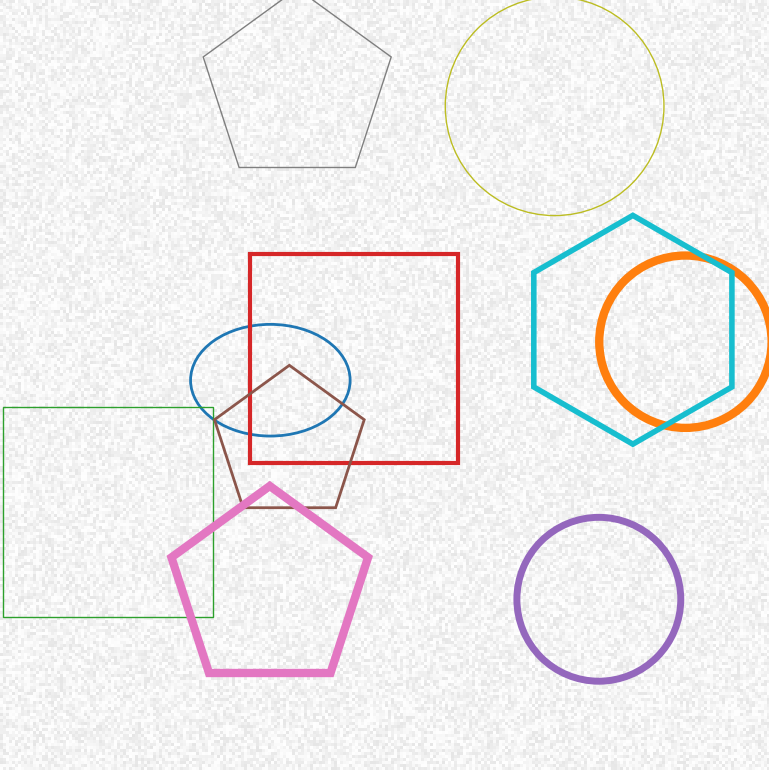[{"shape": "oval", "thickness": 1, "radius": 0.52, "center": [0.351, 0.506]}, {"shape": "circle", "thickness": 3, "radius": 0.56, "center": [0.89, 0.556]}, {"shape": "square", "thickness": 0.5, "radius": 0.68, "center": [0.14, 0.335]}, {"shape": "square", "thickness": 1.5, "radius": 0.68, "center": [0.46, 0.534]}, {"shape": "circle", "thickness": 2.5, "radius": 0.53, "center": [0.778, 0.222]}, {"shape": "pentagon", "thickness": 1, "radius": 0.51, "center": [0.376, 0.423]}, {"shape": "pentagon", "thickness": 3, "radius": 0.67, "center": [0.35, 0.235]}, {"shape": "pentagon", "thickness": 0.5, "radius": 0.64, "center": [0.386, 0.886]}, {"shape": "circle", "thickness": 0.5, "radius": 0.71, "center": [0.72, 0.862]}, {"shape": "hexagon", "thickness": 2, "radius": 0.74, "center": [0.822, 0.572]}]